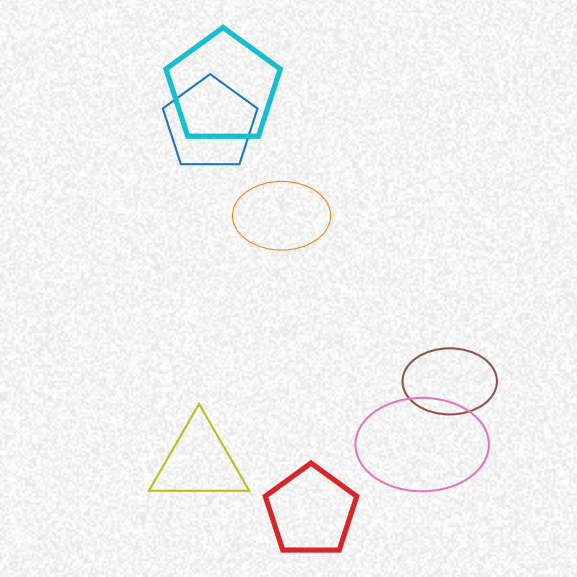[{"shape": "pentagon", "thickness": 1, "radius": 0.43, "center": [0.364, 0.785]}, {"shape": "oval", "thickness": 0.5, "radius": 0.42, "center": [0.488, 0.626]}, {"shape": "pentagon", "thickness": 2.5, "radius": 0.42, "center": [0.539, 0.114]}, {"shape": "oval", "thickness": 1, "radius": 0.41, "center": [0.779, 0.339]}, {"shape": "oval", "thickness": 1, "radius": 0.58, "center": [0.731, 0.229]}, {"shape": "triangle", "thickness": 1, "radius": 0.5, "center": [0.345, 0.199]}, {"shape": "pentagon", "thickness": 2.5, "radius": 0.52, "center": [0.386, 0.847]}]